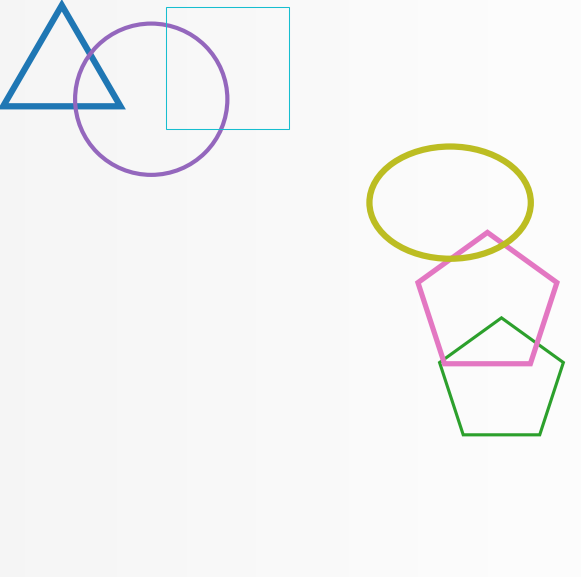[{"shape": "triangle", "thickness": 3, "radius": 0.58, "center": [0.106, 0.873]}, {"shape": "pentagon", "thickness": 1.5, "radius": 0.56, "center": [0.863, 0.337]}, {"shape": "circle", "thickness": 2, "radius": 0.65, "center": [0.26, 0.827]}, {"shape": "pentagon", "thickness": 2.5, "radius": 0.63, "center": [0.839, 0.471]}, {"shape": "oval", "thickness": 3, "radius": 0.69, "center": [0.774, 0.648]}, {"shape": "square", "thickness": 0.5, "radius": 0.53, "center": [0.391, 0.881]}]